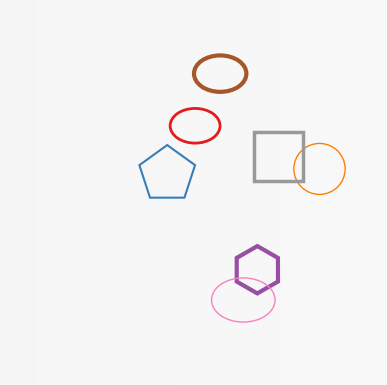[{"shape": "oval", "thickness": 2, "radius": 0.32, "center": [0.503, 0.673]}, {"shape": "pentagon", "thickness": 1.5, "radius": 0.38, "center": [0.432, 0.548]}, {"shape": "hexagon", "thickness": 3, "radius": 0.31, "center": [0.664, 0.299]}, {"shape": "circle", "thickness": 1, "radius": 0.33, "center": [0.825, 0.561]}, {"shape": "oval", "thickness": 3, "radius": 0.34, "center": [0.568, 0.809]}, {"shape": "oval", "thickness": 1, "radius": 0.41, "center": [0.628, 0.221]}, {"shape": "square", "thickness": 2.5, "radius": 0.32, "center": [0.718, 0.593]}]